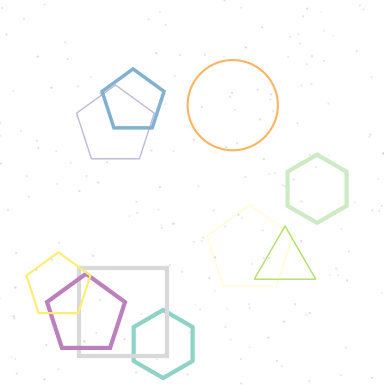[{"shape": "hexagon", "thickness": 3, "radius": 0.44, "center": [0.424, 0.106]}, {"shape": "pentagon", "thickness": 0.5, "radius": 0.58, "center": [0.649, 0.351]}, {"shape": "pentagon", "thickness": 1, "radius": 0.53, "center": [0.3, 0.673]}, {"shape": "pentagon", "thickness": 2.5, "radius": 0.42, "center": [0.346, 0.736]}, {"shape": "circle", "thickness": 1.5, "radius": 0.59, "center": [0.604, 0.727]}, {"shape": "triangle", "thickness": 1, "radius": 0.46, "center": [0.74, 0.321]}, {"shape": "square", "thickness": 3, "radius": 0.57, "center": [0.319, 0.19]}, {"shape": "pentagon", "thickness": 3, "radius": 0.53, "center": [0.223, 0.182]}, {"shape": "hexagon", "thickness": 3, "radius": 0.44, "center": [0.824, 0.51]}, {"shape": "pentagon", "thickness": 1.5, "radius": 0.44, "center": [0.152, 0.257]}]